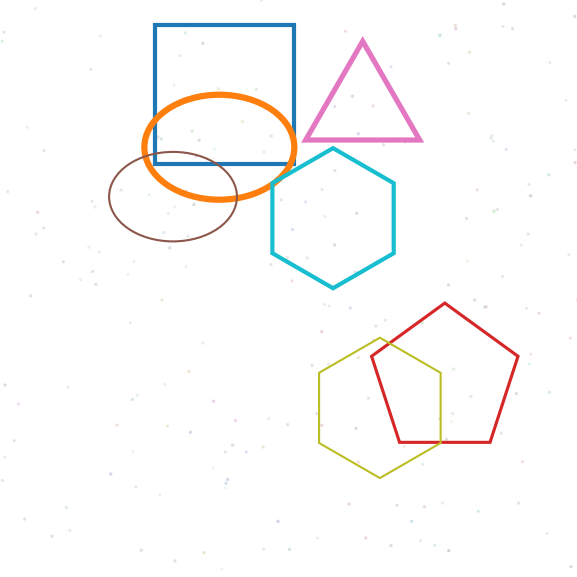[{"shape": "square", "thickness": 2, "radius": 0.6, "center": [0.389, 0.836]}, {"shape": "oval", "thickness": 3, "radius": 0.65, "center": [0.38, 0.744]}, {"shape": "pentagon", "thickness": 1.5, "radius": 0.67, "center": [0.77, 0.341]}, {"shape": "oval", "thickness": 1, "radius": 0.55, "center": [0.3, 0.659]}, {"shape": "triangle", "thickness": 2.5, "radius": 0.57, "center": [0.628, 0.814]}, {"shape": "hexagon", "thickness": 1, "radius": 0.61, "center": [0.658, 0.293]}, {"shape": "hexagon", "thickness": 2, "radius": 0.61, "center": [0.577, 0.621]}]